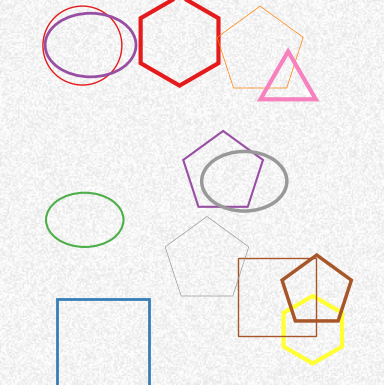[{"shape": "hexagon", "thickness": 3, "radius": 0.58, "center": [0.466, 0.894]}, {"shape": "circle", "thickness": 1, "radius": 0.51, "center": [0.214, 0.882]}, {"shape": "square", "thickness": 2, "radius": 0.6, "center": [0.267, 0.103]}, {"shape": "oval", "thickness": 1.5, "radius": 0.5, "center": [0.22, 0.429]}, {"shape": "pentagon", "thickness": 1.5, "radius": 0.54, "center": [0.58, 0.551]}, {"shape": "oval", "thickness": 2, "radius": 0.59, "center": [0.235, 0.883]}, {"shape": "pentagon", "thickness": 0.5, "radius": 0.59, "center": [0.676, 0.867]}, {"shape": "hexagon", "thickness": 3, "radius": 0.44, "center": [0.813, 0.144]}, {"shape": "pentagon", "thickness": 2.5, "radius": 0.47, "center": [0.823, 0.243]}, {"shape": "square", "thickness": 1, "radius": 0.5, "center": [0.719, 0.228]}, {"shape": "triangle", "thickness": 3, "radius": 0.41, "center": [0.748, 0.784]}, {"shape": "oval", "thickness": 2.5, "radius": 0.55, "center": [0.634, 0.529]}, {"shape": "pentagon", "thickness": 0.5, "radius": 0.57, "center": [0.538, 0.324]}]